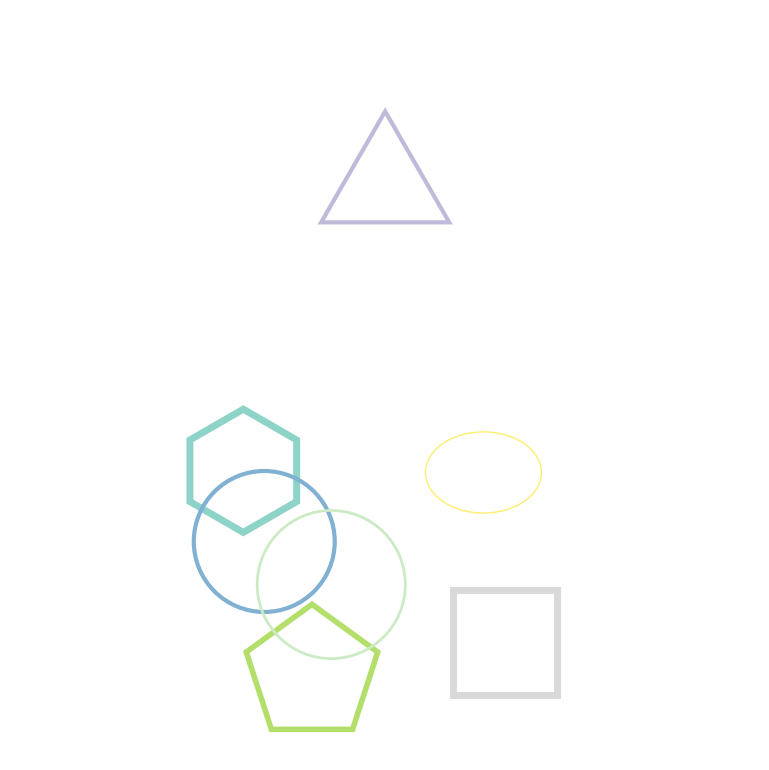[{"shape": "hexagon", "thickness": 2.5, "radius": 0.4, "center": [0.316, 0.389]}, {"shape": "triangle", "thickness": 1.5, "radius": 0.48, "center": [0.5, 0.759]}, {"shape": "circle", "thickness": 1.5, "radius": 0.46, "center": [0.343, 0.297]}, {"shape": "pentagon", "thickness": 2, "radius": 0.45, "center": [0.405, 0.125]}, {"shape": "square", "thickness": 2.5, "radius": 0.34, "center": [0.655, 0.166]}, {"shape": "circle", "thickness": 1, "radius": 0.48, "center": [0.43, 0.241]}, {"shape": "oval", "thickness": 0.5, "radius": 0.38, "center": [0.628, 0.386]}]